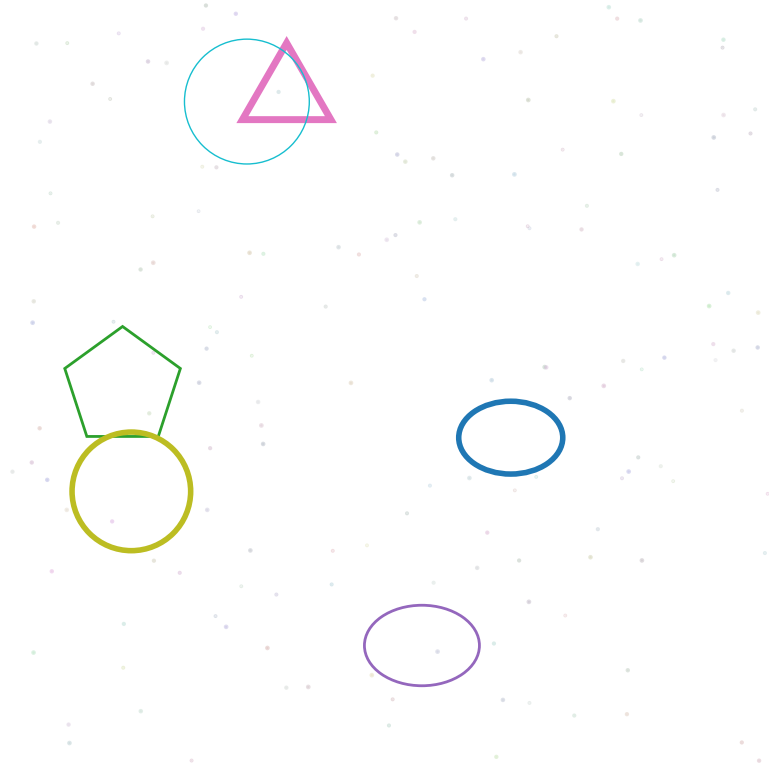[{"shape": "oval", "thickness": 2, "radius": 0.34, "center": [0.663, 0.432]}, {"shape": "pentagon", "thickness": 1, "radius": 0.39, "center": [0.159, 0.497]}, {"shape": "oval", "thickness": 1, "radius": 0.37, "center": [0.548, 0.162]}, {"shape": "triangle", "thickness": 2.5, "radius": 0.33, "center": [0.372, 0.878]}, {"shape": "circle", "thickness": 2, "radius": 0.39, "center": [0.171, 0.362]}, {"shape": "circle", "thickness": 0.5, "radius": 0.41, "center": [0.321, 0.868]}]